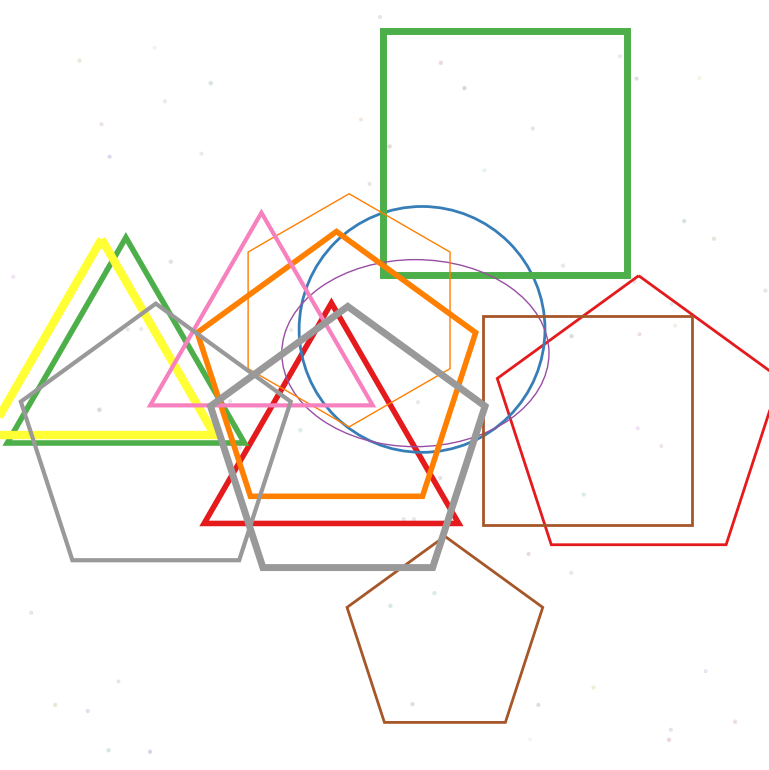[{"shape": "triangle", "thickness": 2, "radius": 0.95, "center": [0.43, 0.416]}, {"shape": "pentagon", "thickness": 1, "radius": 0.97, "center": [0.829, 0.449]}, {"shape": "circle", "thickness": 1, "radius": 0.8, "center": [0.548, 0.572]}, {"shape": "triangle", "thickness": 2, "radius": 0.89, "center": [0.163, 0.514]}, {"shape": "square", "thickness": 2.5, "radius": 0.79, "center": [0.656, 0.801]}, {"shape": "oval", "thickness": 0.5, "radius": 0.87, "center": [0.539, 0.541]}, {"shape": "hexagon", "thickness": 0.5, "radius": 0.76, "center": [0.453, 0.597]}, {"shape": "pentagon", "thickness": 2, "radius": 0.95, "center": [0.437, 0.509]}, {"shape": "triangle", "thickness": 3, "radius": 0.85, "center": [0.132, 0.52]}, {"shape": "pentagon", "thickness": 1, "radius": 0.67, "center": [0.578, 0.17]}, {"shape": "square", "thickness": 1, "radius": 0.68, "center": [0.763, 0.454]}, {"shape": "triangle", "thickness": 1.5, "radius": 0.83, "center": [0.34, 0.557]}, {"shape": "pentagon", "thickness": 2.5, "radius": 0.94, "center": [0.452, 0.415]}, {"shape": "pentagon", "thickness": 1.5, "radius": 0.92, "center": [0.202, 0.421]}]